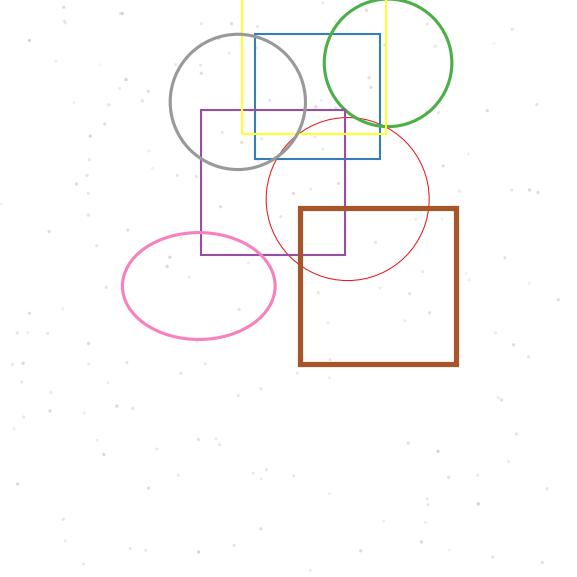[{"shape": "circle", "thickness": 0.5, "radius": 0.71, "center": [0.602, 0.654]}, {"shape": "square", "thickness": 1, "radius": 0.54, "center": [0.549, 0.833]}, {"shape": "circle", "thickness": 1.5, "radius": 0.55, "center": [0.672, 0.89]}, {"shape": "square", "thickness": 1, "radius": 0.63, "center": [0.473, 0.683]}, {"shape": "square", "thickness": 1, "radius": 0.62, "center": [0.544, 0.891]}, {"shape": "square", "thickness": 2.5, "radius": 0.68, "center": [0.654, 0.504]}, {"shape": "oval", "thickness": 1.5, "radius": 0.66, "center": [0.344, 0.504]}, {"shape": "circle", "thickness": 1.5, "radius": 0.59, "center": [0.412, 0.823]}]